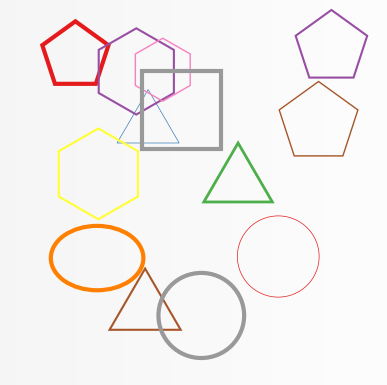[{"shape": "pentagon", "thickness": 3, "radius": 0.45, "center": [0.195, 0.855]}, {"shape": "circle", "thickness": 0.5, "radius": 0.53, "center": [0.718, 0.334]}, {"shape": "triangle", "thickness": 0.5, "radius": 0.46, "center": [0.382, 0.675]}, {"shape": "triangle", "thickness": 2, "radius": 0.51, "center": [0.614, 0.526]}, {"shape": "pentagon", "thickness": 1.5, "radius": 0.49, "center": [0.855, 0.877]}, {"shape": "hexagon", "thickness": 1.5, "radius": 0.56, "center": [0.352, 0.814]}, {"shape": "oval", "thickness": 3, "radius": 0.6, "center": [0.251, 0.33]}, {"shape": "hexagon", "thickness": 1.5, "radius": 0.59, "center": [0.254, 0.548]}, {"shape": "triangle", "thickness": 1.5, "radius": 0.53, "center": [0.374, 0.196]}, {"shape": "pentagon", "thickness": 1, "radius": 0.53, "center": [0.822, 0.681]}, {"shape": "hexagon", "thickness": 1, "radius": 0.41, "center": [0.42, 0.819]}, {"shape": "square", "thickness": 3, "radius": 0.51, "center": [0.467, 0.714]}, {"shape": "circle", "thickness": 3, "radius": 0.55, "center": [0.519, 0.181]}]